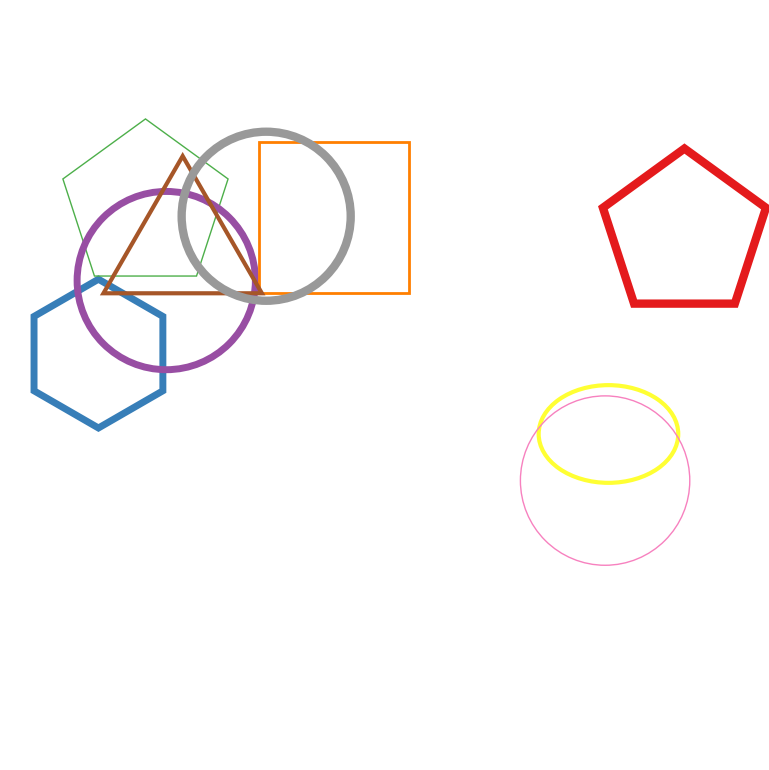[{"shape": "pentagon", "thickness": 3, "radius": 0.56, "center": [0.889, 0.696]}, {"shape": "hexagon", "thickness": 2.5, "radius": 0.48, "center": [0.128, 0.541]}, {"shape": "pentagon", "thickness": 0.5, "radius": 0.56, "center": [0.189, 0.733]}, {"shape": "circle", "thickness": 2.5, "radius": 0.58, "center": [0.216, 0.636]}, {"shape": "square", "thickness": 1, "radius": 0.49, "center": [0.434, 0.718]}, {"shape": "oval", "thickness": 1.5, "radius": 0.45, "center": [0.79, 0.436]}, {"shape": "triangle", "thickness": 1.5, "radius": 0.59, "center": [0.237, 0.679]}, {"shape": "circle", "thickness": 0.5, "radius": 0.55, "center": [0.786, 0.376]}, {"shape": "circle", "thickness": 3, "radius": 0.55, "center": [0.346, 0.719]}]